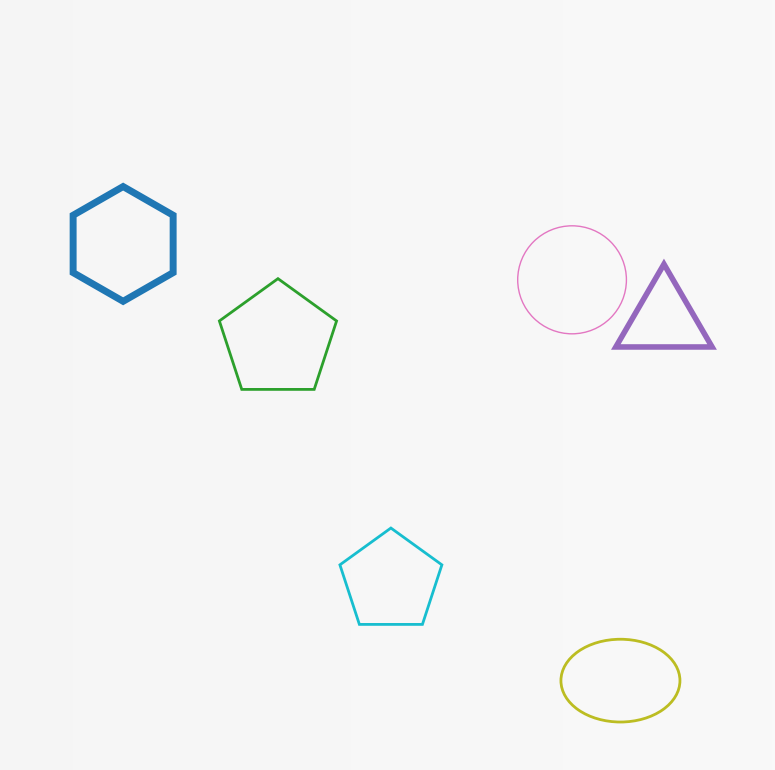[{"shape": "hexagon", "thickness": 2.5, "radius": 0.37, "center": [0.159, 0.683]}, {"shape": "pentagon", "thickness": 1, "radius": 0.4, "center": [0.359, 0.559]}, {"shape": "triangle", "thickness": 2, "radius": 0.36, "center": [0.857, 0.585]}, {"shape": "circle", "thickness": 0.5, "radius": 0.35, "center": [0.738, 0.637]}, {"shape": "oval", "thickness": 1, "radius": 0.38, "center": [0.801, 0.116]}, {"shape": "pentagon", "thickness": 1, "radius": 0.35, "center": [0.504, 0.245]}]